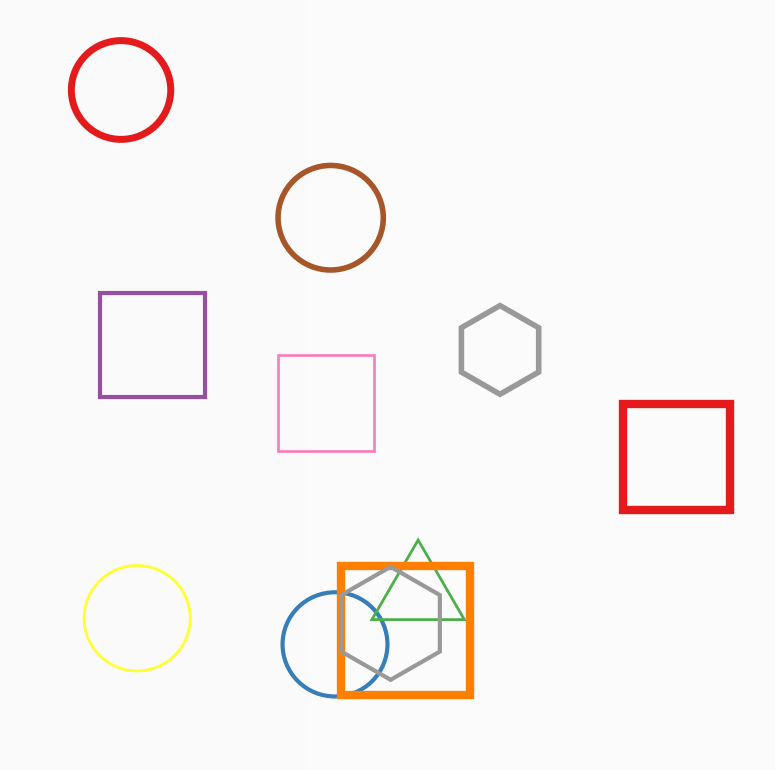[{"shape": "circle", "thickness": 2.5, "radius": 0.32, "center": [0.156, 0.883]}, {"shape": "square", "thickness": 3, "radius": 0.34, "center": [0.873, 0.407]}, {"shape": "circle", "thickness": 1.5, "radius": 0.34, "center": [0.432, 0.163]}, {"shape": "triangle", "thickness": 1, "radius": 0.34, "center": [0.54, 0.23]}, {"shape": "square", "thickness": 1.5, "radius": 0.34, "center": [0.197, 0.552]}, {"shape": "square", "thickness": 3, "radius": 0.42, "center": [0.523, 0.181]}, {"shape": "circle", "thickness": 1, "radius": 0.34, "center": [0.177, 0.197]}, {"shape": "circle", "thickness": 2, "radius": 0.34, "center": [0.427, 0.717]}, {"shape": "square", "thickness": 1, "radius": 0.31, "center": [0.421, 0.477]}, {"shape": "hexagon", "thickness": 1.5, "radius": 0.37, "center": [0.504, 0.191]}, {"shape": "hexagon", "thickness": 2, "radius": 0.29, "center": [0.645, 0.546]}]